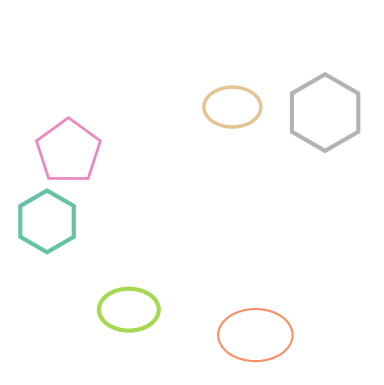[{"shape": "hexagon", "thickness": 3, "radius": 0.4, "center": [0.122, 0.425]}, {"shape": "oval", "thickness": 1.5, "radius": 0.48, "center": [0.663, 0.13]}, {"shape": "pentagon", "thickness": 2, "radius": 0.44, "center": [0.178, 0.607]}, {"shape": "oval", "thickness": 3, "radius": 0.39, "center": [0.335, 0.196]}, {"shape": "oval", "thickness": 2.5, "radius": 0.37, "center": [0.604, 0.722]}, {"shape": "hexagon", "thickness": 3, "radius": 0.5, "center": [0.844, 0.708]}]